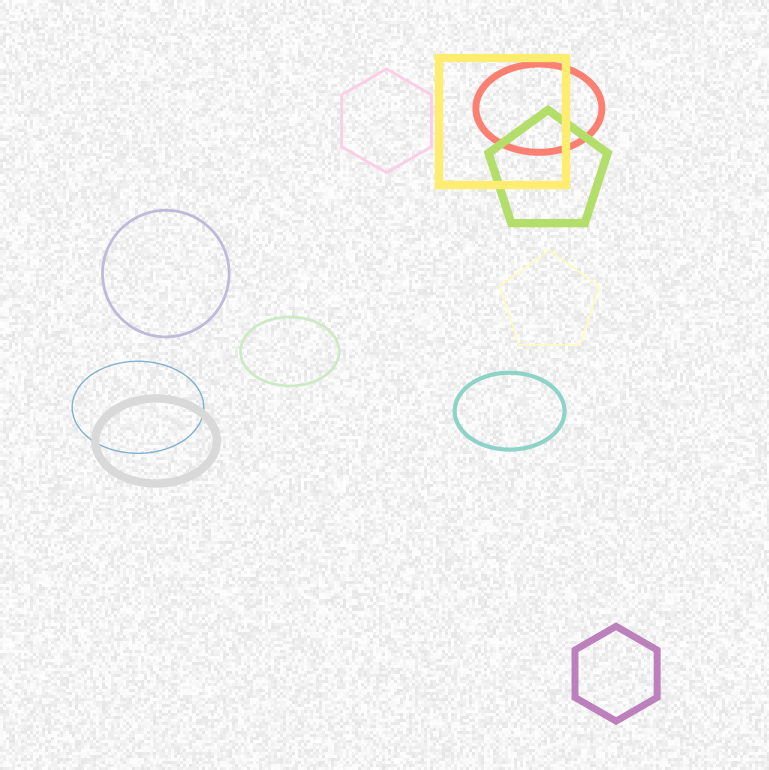[{"shape": "oval", "thickness": 1.5, "radius": 0.36, "center": [0.662, 0.466]}, {"shape": "pentagon", "thickness": 0.5, "radius": 0.34, "center": [0.714, 0.607]}, {"shape": "circle", "thickness": 1, "radius": 0.41, "center": [0.215, 0.645]}, {"shape": "oval", "thickness": 2.5, "radius": 0.41, "center": [0.7, 0.86]}, {"shape": "oval", "thickness": 0.5, "radius": 0.43, "center": [0.179, 0.471]}, {"shape": "pentagon", "thickness": 3, "radius": 0.41, "center": [0.712, 0.776]}, {"shape": "hexagon", "thickness": 1, "radius": 0.34, "center": [0.502, 0.843]}, {"shape": "oval", "thickness": 3, "radius": 0.39, "center": [0.203, 0.427]}, {"shape": "hexagon", "thickness": 2.5, "radius": 0.31, "center": [0.8, 0.125]}, {"shape": "oval", "thickness": 1, "radius": 0.32, "center": [0.376, 0.544]}, {"shape": "square", "thickness": 3, "radius": 0.41, "center": [0.652, 0.842]}]